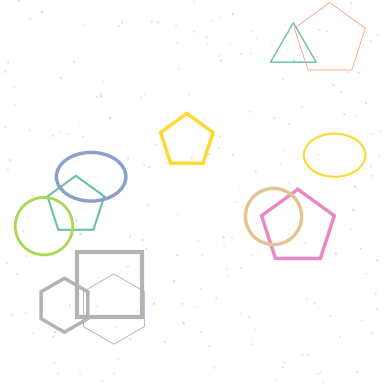[{"shape": "triangle", "thickness": 1, "radius": 0.34, "center": [0.762, 0.873]}, {"shape": "pentagon", "thickness": 1.5, "radius": 0.39, "center": [0.197, 0.466]}, {"shape": "pentagon", "thickness": 0.5, "radius": 0.48, "center": [0.857, 0.897]}, {"shape": "oval", "thickness": 2.5, "radius": 0.45, "center": [0.237, 0.541]}, {"shape": "hexagon", "thickness": 0.5, "radius": 0.46, "center": [0.296, 0.197]}, {"shape": "pentagon", "thickness": 2.5, "radius": 0.5, "center": [0.774, 0.409]}, {"shape": "circle", "thickness": 2, "radius": 0.37, "center": [0.114, 0.413]}, {"shape": "oval", "thickness": 1.5, "radius": 0.4, "center": [0.869, 0.597]}, {"shape": "pentagon", "thickness": 2.5, "radius": 0.36, "center": [0.485, 0.634]}, {"shape": "circle", "thickness": 2.5, "radius": 0.37, "center": [0.71, 0.438]}, {"shape": "hexagon", "thickness": 2.5, "radius": 0.35, "center": [0.167, 0.207]}, {"shape": "square", "thickness": 3, "radius": 0.42, "center": [0.285, 0.261]}]